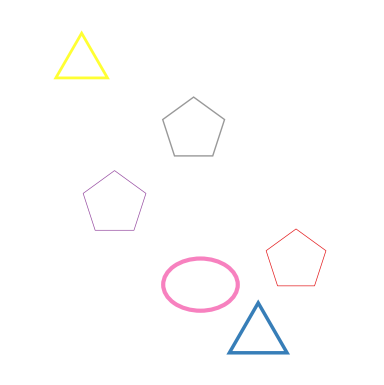[{"shape": "pentagon", "thickness": 0.5, "radius": 0.41, "center": [0.769, 0.324]}, {"shape": "triangle", "thickness": 2.5, "radius": 0.43, "center": [0.671, 0.127]}, {"shape": "pentagon", "thickness": 0.5, "radius": 0.43, "center": [0.298, 0.471]}, {"shape": "triangle", "thickness": 2, "radius": 0.39, "center": [0.212, 0.836]}, {"shape": "oval", "thickness": 3, "radius": 0.48, "center": [0.521, 0.261]}, {"shape": "pentagon", "thickness": 1, "radius": 0.42, "center": [0.503, 0.663]}]